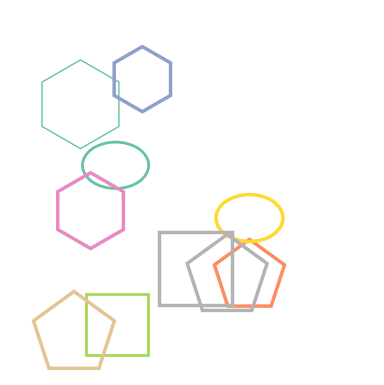[{"shape": "hexagon", "thickness": 1, "radius": 0.58, "center": [0.209, 0.729]}, {"shape": "oval", "thickness": 2, "radius": 0.43, "center": [0.3, 0.571]}, {"shape": "pentagon", "thickness": 2.5, "radius": 0.48, "center": [0.648, 0.282]}, {"shape": "hexagon", "thickness": 2.5, "radius": 0.42, "center": [0.37, 0.794]}, {"shape": "hexagon", "thickness": 2.5, "radius": 0.49, "center": [0.235, 0.453]}, {"shape": "square", "thickness": 2, "radius": 0.4, "center": [0.304, 0.157]}, {"shape": "oval", "thickness": 2.5, "radius": 0.43, "center": [0.648, 0.434]}, {"shape": "pentagon", "thickness": 2.5, "radius": 0.55, "center": [0.192, 0.133]}, {"shape": "square", "thickness": 2.5, "radius": 0.47, "center": [0.507, 0.301]}, {"shape": "pentagon", "thickness": 2.5, "radius": 0.55, "center": [0.59, 0.282]}]